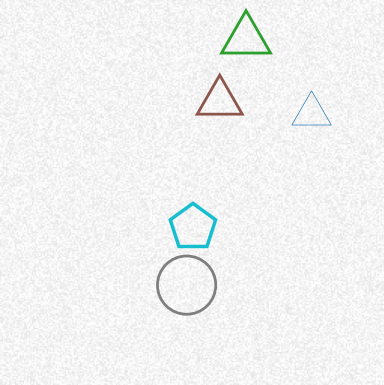[{"shape": "triangle", "thickness": 0.5, "radius": 0.3, "center": [0.809, 0.705]}, {"shape": "triangle", "thickness": 2, "radius": 0.37, "center": [0.639, 0.899]}, {"shape": "triangle", "thickness": 2, "radius": 0.34, "center": [0.571, 0.737]}, {"shape": "circle", "thickness": 2, "radius": 0.38, "center": [0.485, 0.259]}, {"shape": "pentagon", "thickness": 2.5, "radius": 0.31, "center": [0.501, 0.41]}]